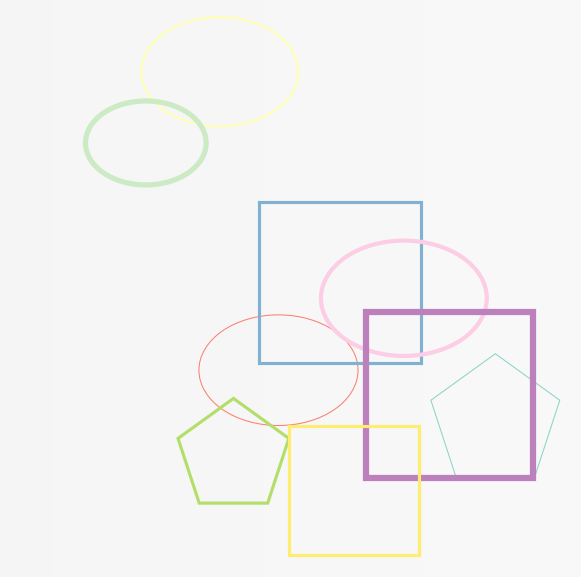[{"shape": "pentagon", "thickness": 0.5, "radius": 0.58, "center": [0.852, 0.27]}, {"shape": "oval", "thickness": 1, "radius": 0.67, "center": [0.378, 0.875]}, {"shape": "oval", "thickness": 0.5, "radius": 0.68, "center": [0.479, 0.358]}, {"shape": "square", "thickness": 1.5, "radius": 0.7, "center": [0.586, 0.511]}, {"shape": "pentagon", "thickness": 1.5, "radius": 0.5, "center": [0.402, 0.209]}, {"shape": "oval", "thickness": 2, "radius": 0.71, "center": [0.695, 0.483]}, {"shape": "square", "thickness": 3, "radius": 0.72, "center": [0.773, 0.315]}, {"shape": "oval", "thickness": 2.5, "radius": 0.52, "center": [0.251, 0.752]}, {"shape": "square", "thickness": 1.5, "radius": 0.56, "center": [0.609, 0.15]}]